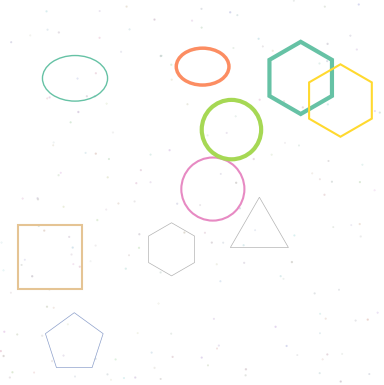[{"shape": "hexagon", "thickness": 3, "radius": 0.47, "center": [0.781, 0.798]}, {"shape": "oval", "thickness": 1, "radius": 0.42, "center": [0.195, 0.797]}, {"shape": "oval", "thickness": 2.5, "radius": 0.34, "center": [0.526, 0.827]}, {"shape": "pentagon", "thickness": 0.5, "radius": 0.39, "center": [0.193, 0.109]}, {"shape": "circle", "thickness": 1.5, "radius": 0.41, "center": [0.553, 0.509]}, {"shape": "circle", "thickness": 3, "radius": 0.39, "center": [0.601, 0.663]}, {"shape": "hexagon", "thickness": 1.5, "radius": 0.47, "center": [0.884, 0.739]}, {"shape": "square", "thickness": 1.5, "radius": 0.41, "center": [0.13, 0.332]}, {"shape": "hexagon", "thickness": 0.5, "radius": 0.34, "center": [0.446, 0.352]}, {"shape": "triangle", "thickness": 0.5, "radius": 0.44, "center": [0.674, 0.401]}]